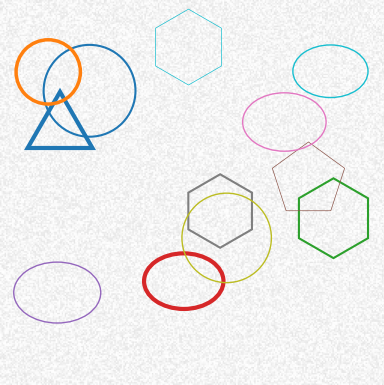[{"shape": "triangle", "thickness": 3, "radius": 0.49, "center": [0.156, 0.664]}, {"shape": "circle", "thickness": 1.5, "radius": 0.6, "center": [0.233, 0.764]}, {"shape": "circle", "thickness": 2.5, "radius": 0.42, "center": [0.125, 0.813]}, {"shape": "hexagon", "thickness": 1.5, "radius": 0.52, "center": [0.866, 0.433]}, {"shape": "oval", "thickness": 3, "radius": 0.52, "center": [0.477, 0.27]}, {"shape": "oval", "thickness": 1, "radius": 0.56, "center": [0.149, 0.24]}, {"shape": "pentagon", "thickness": 0.5, "radius": 0.49, "center": [0.801, 0.532]}, {"shape": "oval", "thickness": 1, "radius": 0.54, "center": [0.739, 0.683]}, {"shape": "hexagon", "thickness": 1.5, "radius": 0.48, "center": [0.572, 0.452]}, {"shape": "circle", "thickness": 1, "radius": 0.58, "center": [0.589, 0.382]}, {"shape": "hexagon", "thickness": 0.5, "radius": 0.49, "center": [0.49, 0.878]}, {"shape": "oval", "thickness": 1, "radius": 0.49, "center": [0.858, 0.815]}]